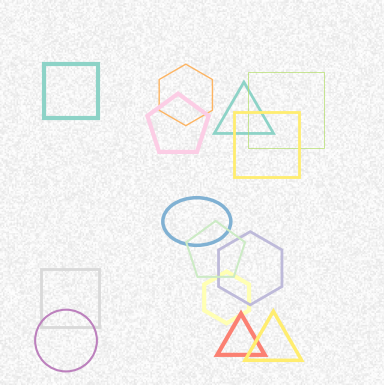[{"shape": "triangle", "thickness": 2, "radius": 0.44, "center": [0.634, 0.698]}, {"shape": "square", "thickness": 3, "radius": 0.35, "center": [0.185, 0.764]}, {"shape": "hexagon", "thickness": 3, "radius": 0.34, "center": [0.589, 0.228]}, {"shape": "hexagon", "thickness": 2, "radius": 0.48, "center": [0.65, 0.303]}, {"shape": "triangle", "thickness": 3, "radius": 0.36, "center": [0.626, 0.114]}, {"shape": "oval", "thickness": 2.5, "radius": 0.44, "center": [0.511, 0.425]}, {"shape": "hexagon", "thickness": 1, "radius": 0.4, "center": [0.483, 0.754]}, {"shape": "square", "thickness": 0.5, "radius": 0.49, "center": [0.743, 0.715]}, {"shape": "pentagon", "thickness": 3, "radius": 0.42, "center": [0.462, 0.673]}, {"shape": "square", "thickness": 2, "radius": 0.38, "center": [0.181, 0.227]}, {"shape": "circle", "thickness": 1.5, "radius": 0.4, "center": [0.171, 0.115]}, {"shape": "pentagon", "thickness": 1.5, "radius": 0.4, "center": [0.56, 0.346]}, {"shape": "triangle", "thickness": 2.5, "radius": 0.42, "center": [0.71, 0.107]}, {"shape": "square", "thickness": 2, "radius": 0.42, "center": [0.693, 0.624]}]